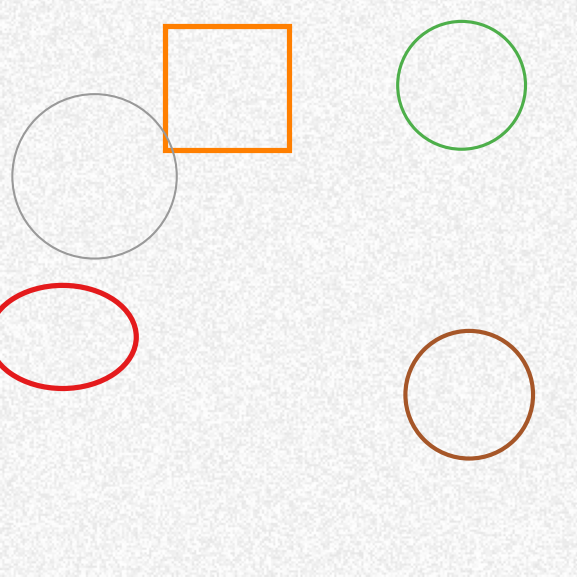[{"shape": "oval", "thickness": 2.5, "radius": 0.64, "center": [0.108, 0.416]}, {"shape": "circle", "thickness": 1.5, "radius": 0.55, "center": [0.799, 0.851]}, {"shape": "square", "thickness": 2.5, "radius": 0.54, "center": [0.393, 0.847]}, {"shape": "circle", "thickness": 2, "radius": 0.55, "center": [0.813, 0.316]}, {"shape": "circle", "thickness": 1, "radius": 0.71, "center": [0.164, 0.694]}]